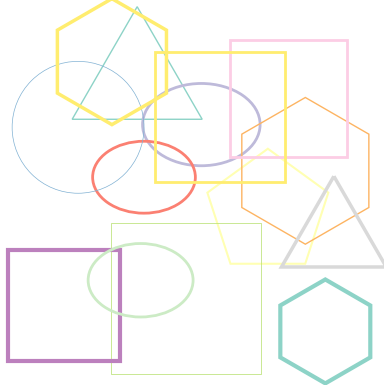[{"shape": "hexagon", "thickness": 3, "radius": 0.67, "center": [0.845, 0.139]}, {"shape": "triangle", "thickness": 1, "radius": 0.97, "center": [0.356, 0.788]}, {"shape": "pentagon", "thickness": 1.5, "radius": 0.83, "center": [0.696, 0.449]}, {"shape": "oval", "thickness": 2, "radius": 0.76, "center": [0.523, 0.676]}, {"shape": "oval", "thickness": 2, "radius": 0.67, "center": [0.374, 0.54]}, {"shape": "circle", "thickness": 0.5, "radius": 0.86, "center": [0.203, 0.669]}, {"shape": "hexagon", "thickness": 1, "radius": 0.95, "center": [0.793, 0.556]}, {"shape": "square", "thickness": 0.5, "radius": 0.98, "center": [0.484, 0.225]}, {"shape": "square", "thickness": 2, "radius": 0.76, "center": [0.75, 0.744]}, {"shape": "triangle", "thickness": 2.5, "radius": 0.79, "center": [0.867, 0.385]}, {"shape": "square", "thickness": 3, "radius": 0.73, "center": [0.166, 0.206]}, {"shape": "oval", "thickness": 2, "radius": 0.68, "center": [0.365, 0.272]}, {"shape": "square", "thickness": 2, "radius": 0.85, "center": [0.571, 0.696]}, {"shape": "hexagon", "thickness": 2.5, "radius": 0.82, "center": [0.291, 0.84]}]